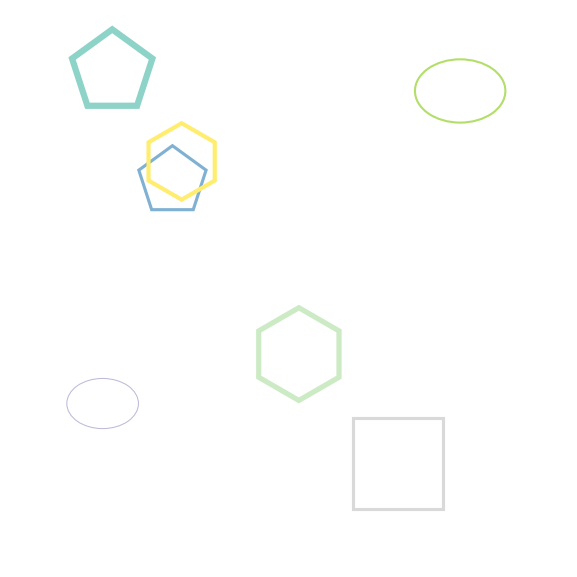[{"shape": "pentagon", "thickness": 3, "radius": 0.37, "center": [0.194, 0.875]}, {"shape": "oval", "thickness": 0.5, "radius": 0.31, "center": [0.178, 0.3]}, {"shape": "pentagon", "thickness": 1.5, "radius": 0.31, "center": [0.299, 0.686]}, {"shape": "oval", "thickness": 1, "radius": 0.39, "center": [0.797, 0.842]}, {"shape": "square", "thickness": 1.5, "radius": 0.39, "center": [0.689, 0.196]}, {"shape": "hexagon", "thickness": 2.5, "radius": 0.4, "center": [0.517, 0.386]}, {"shape": "hexagon", "thickness": 2, "radius": 0.33, "center": [0.315, 0.72]}]